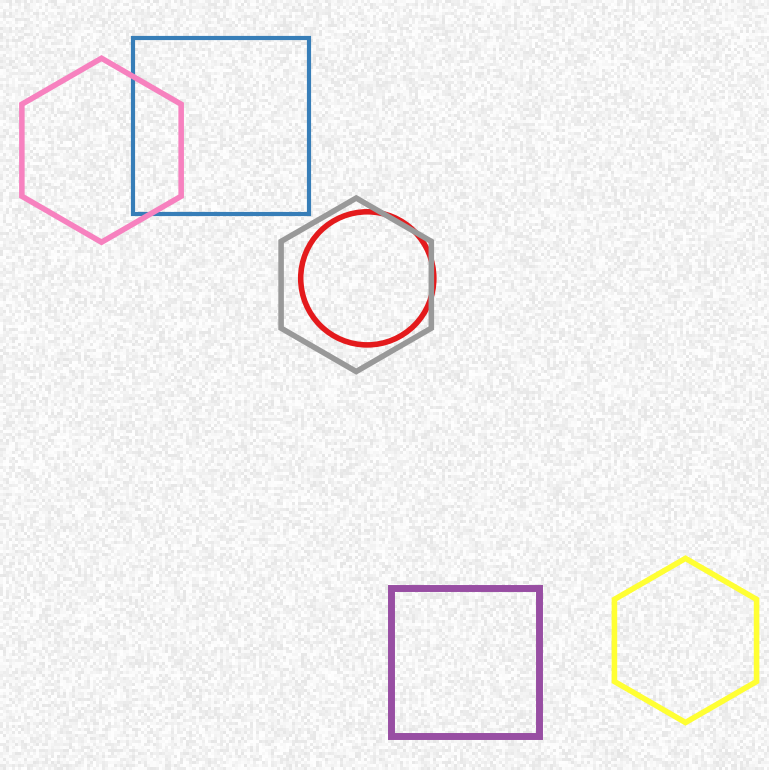[{"shape": "circle", "thickness": 2, "radius": 0.43, "center": [0.477, 0.639]}, {"shape": "square", "thickness": 1.5, "radius": 0.57, "center": [0.287, 0.837]}, {"shape": "square", "thickness": 2.5, "radius": 0.48, "center": [0.604, 0.14]}, {"shape": "hexagon", "thickness": 2, "radius": 0.53, "center": [0.89, 0.168]}, {"shape": "hexagon", "thickness": 2, "radius": 0.6, "center": [0.132, 0.805]}, {"shape": "hexagon", "thickness": 2, "radius": 0.56, "center": [0.463, 0.63]}]